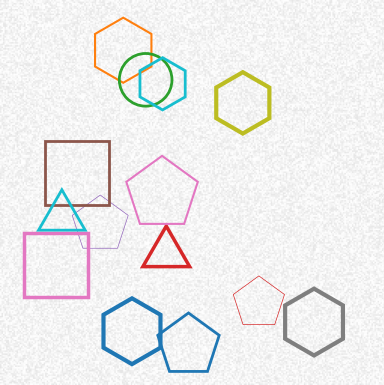[{"shape": "hexagon", "thickness": 3, "radius": 0.43, "center": [0.343, 0.14]}, {"shape": "pentagon", "thickness": 2, "radius": 0.42, "center": [0.49, 0.103]}, {"shape": "hexagon", "thickness": 1.5, "radius": 0.42, "center": [0.32, 0.87]}, {"shape": "circle", "thickness": 2, "radius": 0.34, "center": [0.378, 0.793]}, {"shape": "pentagon", "thickness": 0.5, "radius": 0.35, "center": [0.672, 0.213]}, {"shape": "triangle", "thickness": 2.5, "radius": 0.35, "center": [0.432, 0.343]}, {"shape": "pentagon", "thickness": 0.5, "radius": 0.38, "center": [0.26, 0.417]}, {"shape": "square", "thickness": 2, "radius": 0.42, "center": [0.199, 0.55]}, {"shape": "square", "thickness": 2.5, "radius": 0.41, "center": [0.145, 0.312]}, {"shape": "pentagon", "thickness": 1.5, "radius": 0.49, "center": [0.421, 0.497]}, {"shape": "hexagon", "thickness": 3, "radius": 0.43, "center": [0.816, 0.163]}, {"shape": "hexagon", "thickness": 3, "radius": 0.4, "center": [0.631, 0.733]}, {"shape": "hexagon", "thickness": 2, "radius": 0.34, "center": [0.422, 0.782]}, {"shape": "triangle", "thickness": 2, "radius": 0.35, "center": [0.161, 0.437]}]